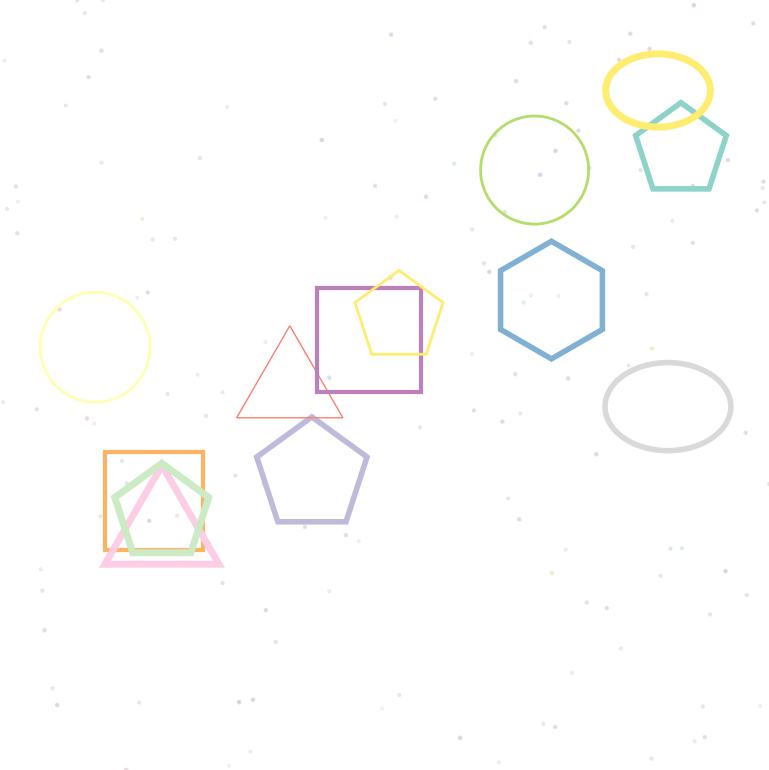[{"shape": "pentagon", "thickness": 2, "radius": 0.31, "center": [0.884, 0.805]}, {"shape": "circle", "thickness": 1, "radius": 0.36, "center": [0.123, 0.549]}, {"shape": "pentagon", "thickness": 2, "radius": 0.38, "center": [0.405, 0.383]}, {"shape": "triangle", "thickness": 0.5, "radius": 0.4, "center": [0.376, 0.497]}, {"shape": "hexagon", "thickness": 2, "radius": 0.38, "center": [0.716, 0.61]}, {"shape": "square", "thickness": 1.5, "radius": 0.32, "center": [0.2, 0.349]}, {"shape": "circle", "thickness": 1, "radius": 0.35, "center": [0.694, 0.779]}, {"shape": "triangle", "thickness": 2.5, "radius": 0.43, "center": [0.21, 0.31]}, {"shape": "oval", "thickness": 2, "radius": 0.41, "center": [0.867, 0.472]}, {"shape": "square", "thickness": 1.5, "radius": 0.34, "center": [0.48, 0.559]}, {"shape": "pentagon", "thickness": 2.5, "radius": 0.32, "center": [0.21, 0.334]}, {"shape": "oval", "thickness": 2.5, "radius": 0.34, "center": [0.855, 0.882]}, {"shape": "pentagon", "thickness": 1, "radius": 0.3, "center": [0.518, 0.589]}]